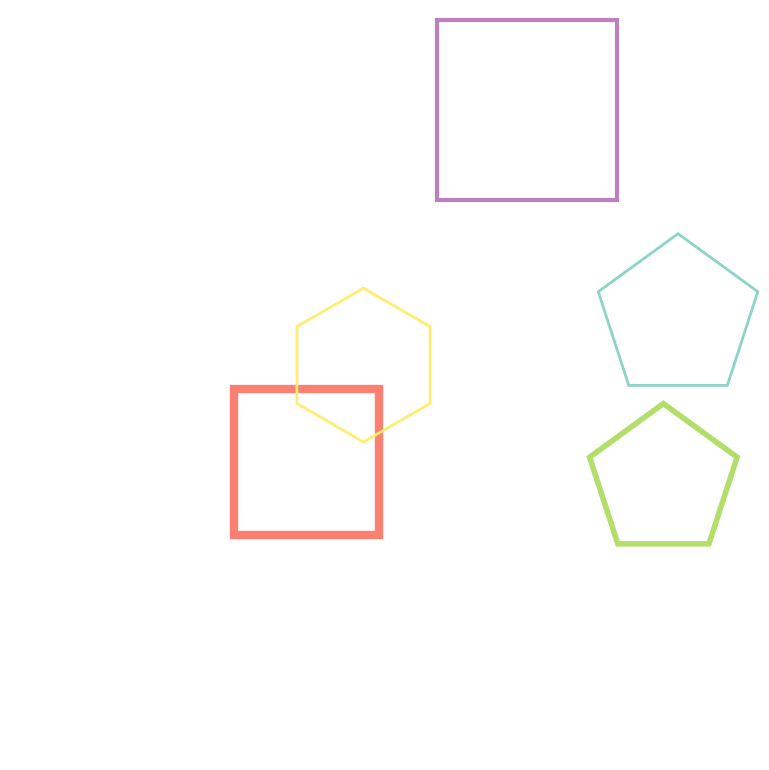[{"shape": "pentagon", "thickness": 1, "radius": 0.54, "center": [0.881, 0.588]}, {"shape": "square", "thickness": 3, "radius": 0.47, "center": [0.398, 0.4]}, {"shape": "pentagon", "thickness": 2, "radius": 0.5, "center": [0.862, 0.375]}, {"shape": "square", "thickness": 1.5, "radius": 0.58, "center": [0.684, 0.857]}, {"shape": "hexagon", "thickness": 1, "radius": 0.5, "center": [0.472, 0.526]}]